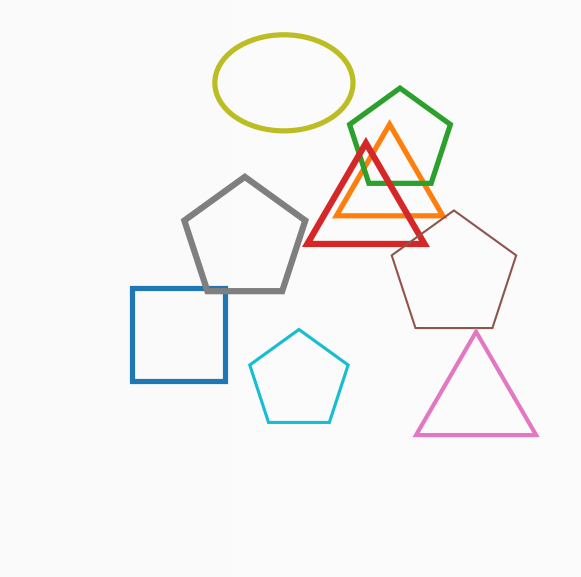[{"shape": "square", "thickness": 2.5, "radius": 0.4, "center": [0.308, 0.42]}, {"shape": "triangle", "thickness": 2.5, "radius": 0.53, "center": [0.67, 0.678]}, {"shape": "pentagon", "thickness": 2.5, "radius": 0.46, "center": [0.688, 0.755]}, {"shape": "triangle", "thickness": 3, "radius": 0.58, "center": [0.63, 0.635]}, {"shape": "pentagon", "thickness": 1, "radius": 0.56, "center": [0.781, 0.522]}, {"shape": "triangle", "thickness": 2, "radius": 0.6, "center": [0.819, 0.305]}, {"shape": "pentagon", "thickness": 3, "radius": 0.55, "center": [0.421, 0.583]}, {"shape": "oval", "thickness": 2.5, "radius": 0.59, "center": [0.488, 0.856]}, {"shape": "pentagon", "thickness": 1.5, "radius": 0.44, "center": [0.514, 0.34]}]